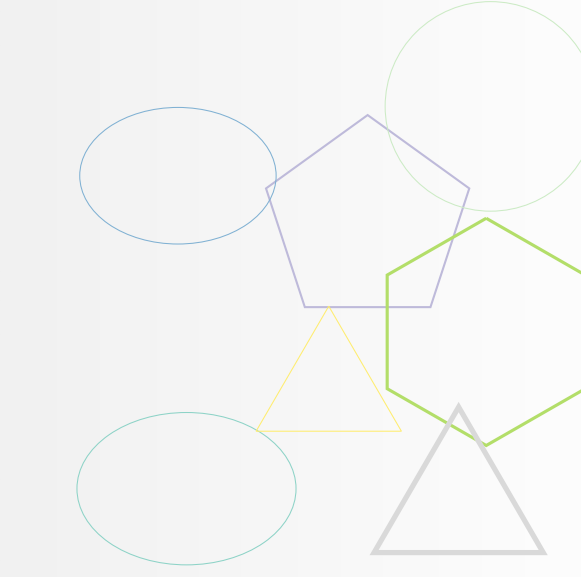[{"shape": "oval", "thickness": 0.5, "radius": 0.94, "center": [0.321, 0.153]}, {"shape": "pentagon", "thickness": 1, "radius": 0.92, "center": [0.633, 0.616]}, {"shape": "oval", "thickness": 0.5, "radius": 0.84, "center": [0.306, 0.695]}, {"shape": "hexagon", "thickness": 1.5, "radius": 0.98, "center": [0.837, 0.424]}, {"shape": "triangle", "thickness": 2.5, "radius": 0.84, "center": [0.789, 0.126]}, {"shape": "circle", "thickness": 0.5, "radius": 0.91, "center": [0.844, 0.815]}, {"shape": "triangle", "thickness": 0.5, "radius": 0.72, "center": [0.566, 0.325]}]